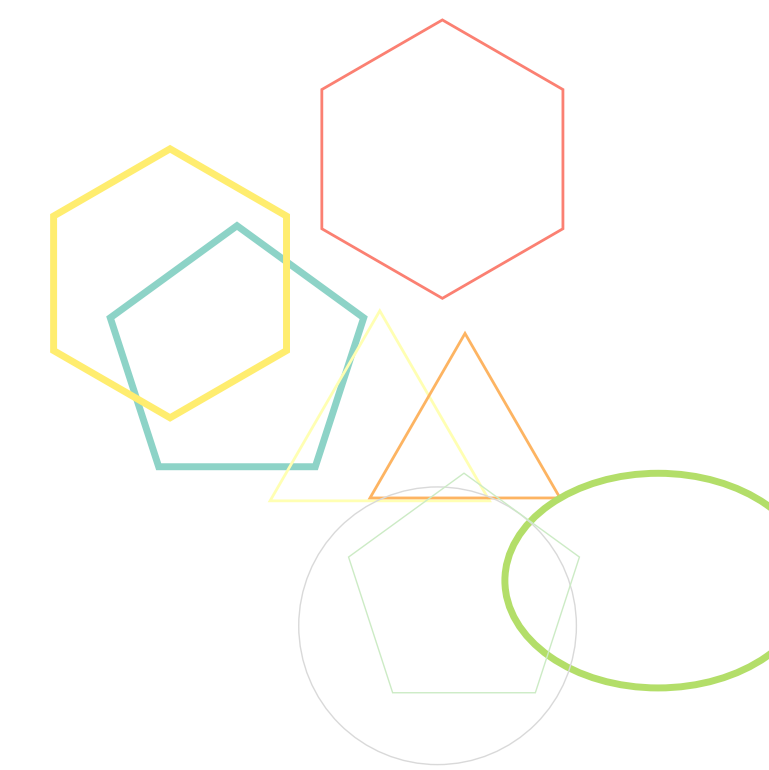[{"shape": "pentagon", "thickness": 2.5, "radius": 0.87, "center": [0.308, 0.534]}, {"shape": "triangle", "thickness": 1, "radius": 0.82, "center": [0.493, 0.432]}, {"shape": "hexagon", "thickness": 1, "radius": 0.9, "center": [0.575, 0.793]}, {"shape": "triangle", "thickness": 1, "radius": 0.71, "center": [0.604, 0.425]}, {"shape": "oval", "thickness": 2.5, "radius": 1.0, "center": [0.855, 0.246]}, {"shape": "circle", "thickness": 0.5, "radius": 0.9, "center": [0.568, 0.187]}, {"shape": "pentagon", "thickness": 0.5, "radius": 0.79, "center": [0.603, 0.228]}, {"shape": "hexagon", "thickness": 2.5, "radius": 0.87, "center": [0.221, 0.632]}]